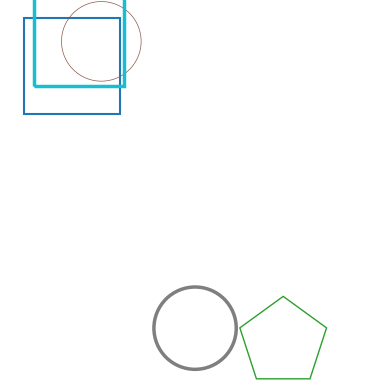[{"shape": "square", "thickness": 1.5, "radius": 0.63, "center": [0.187, 0.829]}, {"shape": "pentagon", "thickness": 1, "radius": 0.59, "center": [0.736, 0.112]}, {"shape": "circle", "thickness": 0.5, "radius": 0.52, "center": [0.263, 0.893]}, {"shape": "circle", "thickness": 2.5, "radius": 0.53, "center": [0.507, 0.148]}, {"shape": "square", "thickness": 2.5, "radius": 0.59, "center": [0.205, 0.893]}]